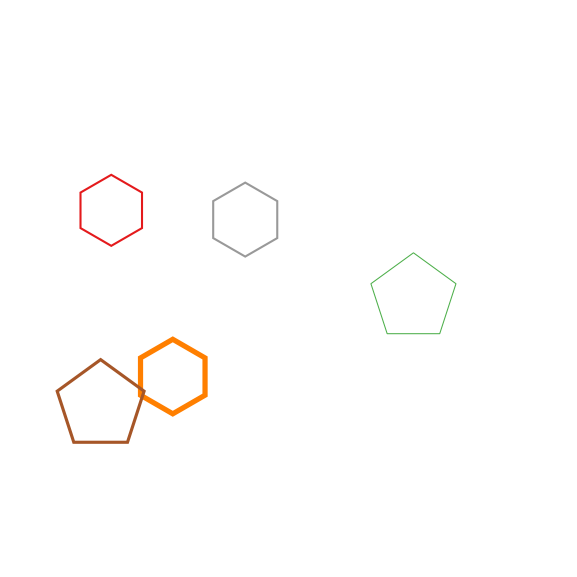[{"shape": "hexagon", "thickness": 1, "radius": 0.31, "center": [0.193, 0.635]}, {"shape": "pentagon", "thickness": 0.5, "radius": 0.39, "center": [0.716, 0.484]}, {"shape": "hexagon", "thickness": 2.5, "radius": 0.32, "center": [0.299, 0.347]}, {"shape": "pentagon", "thickness": 1.5, "radius": 0.4, "center": [0.174, 0.297]}, {"shape": "hexagon", "thickness": 1, "radius": 0.32, "center": [0.425, 0.619]}]